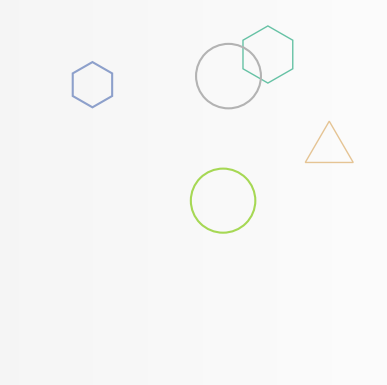[{"shape": "hexagon", "thickness": 1, "radius": 0.37, "center": [0.691, 0.858]}, {"shape": "hexagon", "thickness": 1.5, "radius": 0.29, "center": [0.239, 0.78]}, {"shape": "circle", "thickness": 1.5, "radius": 0.42, "center": [0.576, 0.479]}, {"shape": "triangle", "thickness": 1, "radius": 0.36, "center": [0.85, 0.614]}, {"shape": "circle", "thickness": 1.5, "radius": 0.42, "center": [0.59, 0.802]}]